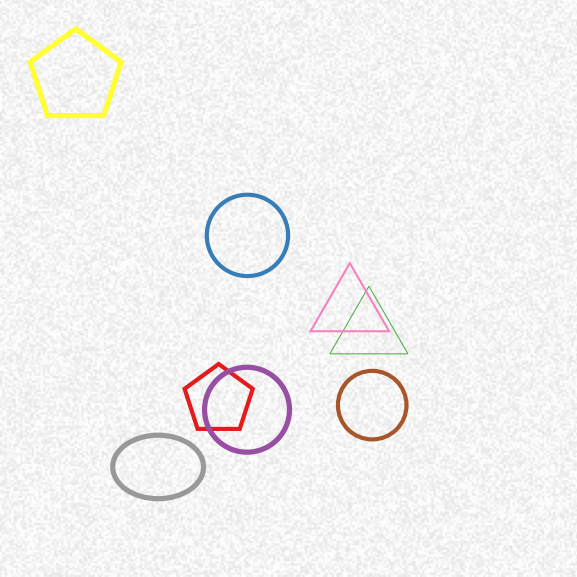[{"shape": "pentagon", "thickness": 2, "radius": 0.31, "center": [0.379, 0.307]}, {"shape": "circle", "thickness": 2, "radius": 0.35, "center": [0.428, 0.592]}, {"shape": "triangle", "thickness": 0.5, "radius": 0.39, "center": [0.639, 0.425]}, {"shape": "circle", "thickness": 2.5, "radius": 0.37, "center": [0.428, 0.29]}, {"shape": "pentagon", "thickness": 2.5, "radius": 0.41, "center": [0.131, 0.866]}, {"shape": "circle", "thickness": 2, "radius": 0.3, "center": [0.645, 0.298]}, {"shape": "triangle", "thickness": 1, "radius": 0.39, "center": [0.606, 0.465]}, {"shape": "oval", "thickness": 2.5, "radius": 0.39, "center": [0.274, 0.191]}]